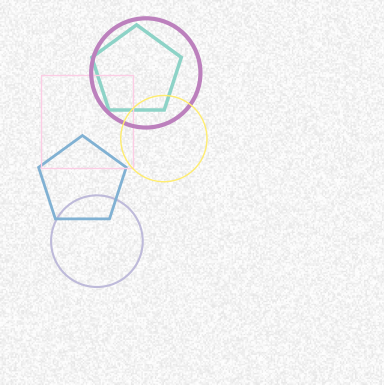[{"shape": "pentagon", "thickness": 2.5, "radius": 0.61, "center": [0.355, 0.813]}, {"shape": "circle", "thickness": 1.5, "radius": 0.6, "center": [0.252, 0.374]}, {"shape": "pentagon", "thickness": 2, "radius": 0.6, "center": [0.214, 0.528]}, {"shape": "square", "thickness": 1, "radius": 0.6, "center": [0.226, 0.684]}, {"shape": "circle", "thickness": 3, "radius": 0.71, "center": [0.379, 0.811]}, {"shape": "circle", "thickness": 1, "radius": 0.56, "center": [0.426, 0.64]}]